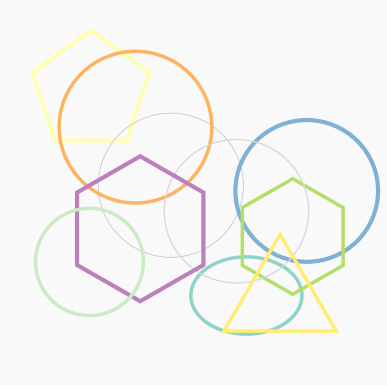[{"shape": "oval", "thickness": 2.5, "radius": 0.72, "center": [0.636, 0.232]}, {"shape": "pentagon", "thickness": 3, "radius": 0.79, "center": [0.235, 0.763]}, {"shape": "circle", "thickness": 0.5, "radius": 0.94, "center": [0.441, 0.519]}, {"shape": "circle", "thickness": 3, "radius": 0.92, "center": [0.792, 0.504]}, {"shape": "circle", "thickness": 2.5, "radius": 0.99, "center": [0.35, 0.67]}, {"shape": "hexagon", "thickness": 2.5, "radius": 0.75, "center": [0.755, 0.386]}, {"shape": "circle", "thickness": 1, "radius": 0.93, "center": [0.61, 0.451]}, {"shape": "hexagon", "thickness": 3, "radius": 0.94, "center": [0.362, 0.406]}, {"shape": "circle", "thickness": 2.5, "radius": 0.7, "center": [0.231, 0.32]}, {"shape": "triangle", "thickness": 2.5, "radius": 0.84, "center": [0.723, 0.224]}]